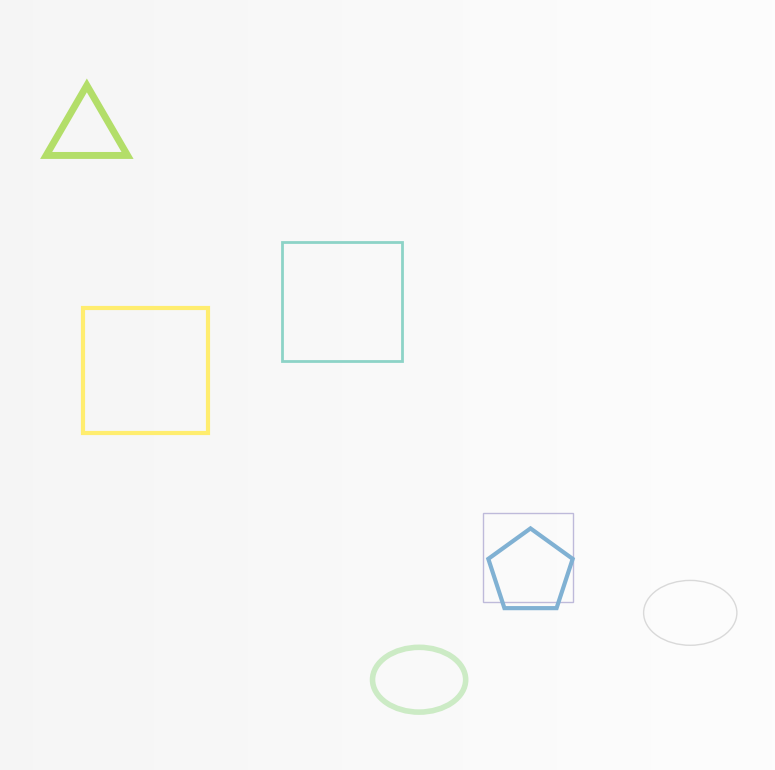[{"shape": "square", "thickness": 1, "radius": 0.39, "center": [0.441, 0.608]}, {"shape": "square", "thickness": 0.5, "radius": 0.29, "center": [0.681, 0.276]}, {"shape": "pentagon", "thickness": 1.5, "radius": 0.29, "center": [0.685, 0.257]}, {"shape": "triangle", "thickness": 2.5, "radius": 0.3, "center": [0.112, 0.828]}, {"shape": "oval", "thickness": 0.5, "radius": 0.3, "center": [0.891, 0.204]}, {"shape": "oval", "thickness": 2, "radius": 0.3, "center": [0.541, 0.117]}, {"shape": "square", "thickness": 1.5, "radius": 0.4, "center": [0.188, 0.519]}]